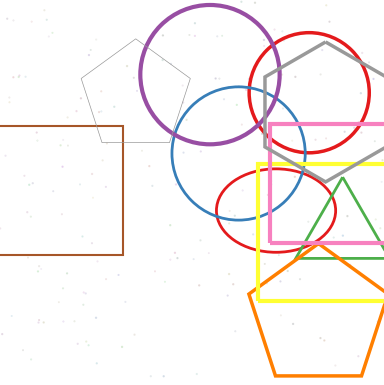[{"shape": "circle", "thickness": 2.5, "radius": 0.78, "center": [0.803, 0.759]}, {"shape": "oval", "thickness": 2, "radius": 0.77, "center": [0.717, 0.453]}, {"shape": "circle", "thickness": 2, "radius": 0.87, "center": [0.62, 0.601]}, {"shape": "triangle", "thickness": 2, "radius": 0.7, "center": [0.89, 0.399]}, {"shape": "circle", "thickness": 3, "radius": 0.9, "center": [0.545, 0.806]}, {"shape": "pentagon", "thickness": 2.5, "radius": 0.95, "center": [0.827, 0.177]}, {"shape": "square", "thickness": 3, "radius": 0.89, "center": [0.849, 0.397]}, {"shape": "square", "thickness": 1.5, "radius": 0.84, "center": [0.153, 0.505]}, {"shape": "square", "thickness": 3, "radius": 0.77, "center": [0.856, 0.524]}, {"shape": "pentagon", "thickness": 0.5, "radius": 0.75, "center": [0.353, 0.75]}, {"shape": "hexagon", "thickness": 2.5, "radius": 0.91, "center": [0.846, 0.709]}]